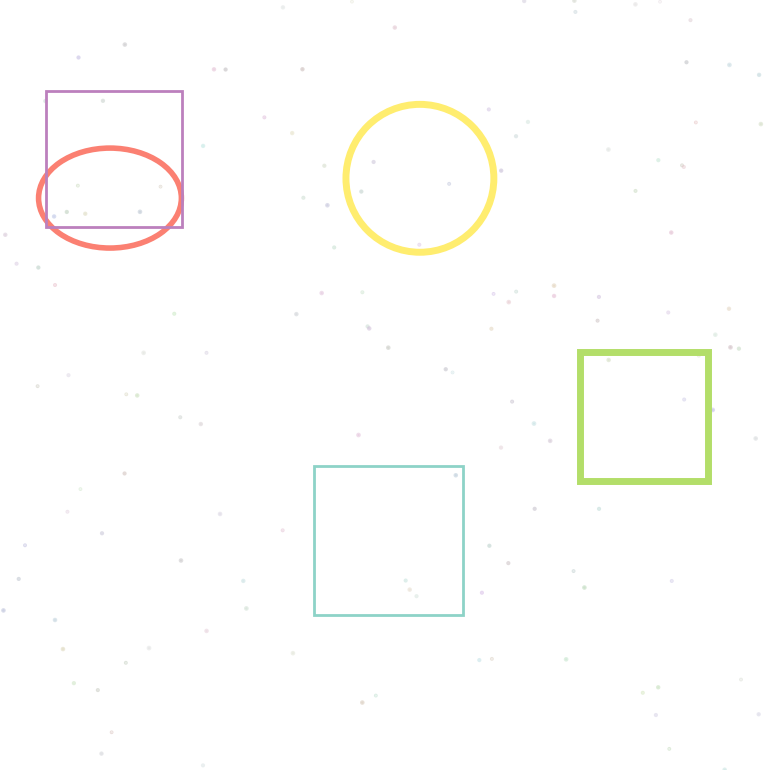[{"shape": "square", "thickness": 1, "radius": 0.48, "center": [0.505, 0.298]}, {"shape": "oval", "thickness": 2, "radius": 0.46, "center": [0.143, 0.743]}, {"shape": "square", "thickness": 2.5, "radius": 0.42, "center": [0.836, 0.459]}, {"shape": "square", "thickness": 1, "radius": 0.44, "center": [0.149, 0.794]}, {"shape": "circle", "thickness": 2.5, "radius": 0.48, "center": [0.545, 0.768]}]